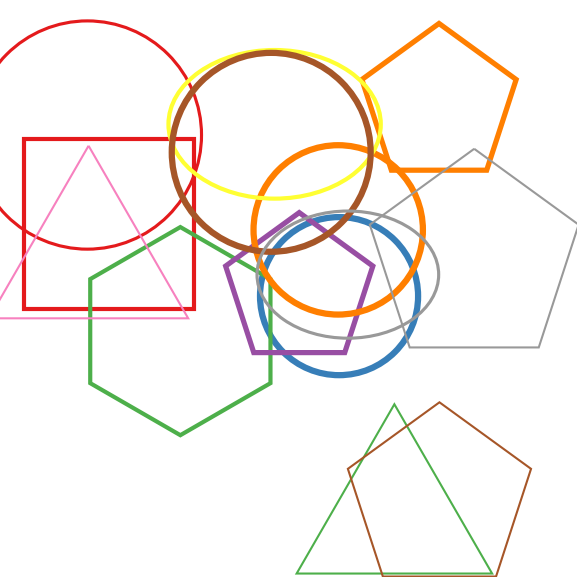[{"shape": "square", "thickness": 2, "radius": 0.73, "center": [0.188, 0.611]}, {"shape": "circle", "thickness": 1.5, "radius": 0.99, "center": [0.151, 0.765]}, {"shape": "circle", "thickness": 3, "radius": 0.68, "center": [0.587, 0.486]}, {"shape": "triangle", "thickness": 1, "radius": 0.98, "center": [0.683, 0.104]}, {"shape": "hexagon", "thickness": 2, "radius": 0.9, "center": [0.312, 0.426]}, {"shape": "pentagon", "thickness": 2.5, "radius": 0.67, "center": [0.518, 0.497]}, {"shape": "circle", "thickness": 3, "radius": 0.73, "center": [0.586, 0.601]}, {"shape": "pentagon", "thickness": 2.5, "radius": 0.7, "center": [0.76, 0.818]}, {"shape": "oval", "thickness": 2, "radius": 0.92, "center": [0.476, 0.784]}, {"shape": "circle", "thickness": 3, "radius": 0.86, "center": [0.47, 0.735]}, {"shape": "pentagon", "thickness": 1, "radius": 0.83, "center": [0.761, 0.136]}, {"shape": "triangle", "thickness": 1, "radius": 1.0, "center": [0.153, 0.548]}, {"shape": "oval", "thickness": 1.5, "radius": 0.79, "center": [0.602, 0.524]}, {"shape": "pentagon", "thickness": 1, "radius": 0.95, "center": [0.821, 0.551]}]